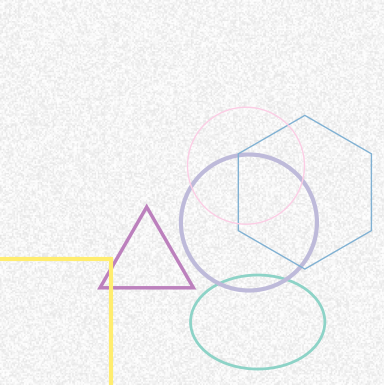[{"shape": "oval", "thickness": 2, "radius": 0.87, "center": [0.669, 0.164]}, {"shape": "circle", "thickness": 3, "radius": 0.88, "center": [0.647, 0.422]}, {"shape": "hexagon", "thickness": 1, "radius": 1.0, "center": [0.792, 0.501]}, {"shape": "circle", "thickness": 1, "radius": 0.76, "center": [0.639, 0.57]}, {"shape": "triangle", "thickness": 2.5, "radius": 0.7, "center": [0.381, 0.322]}, {"shape": "square", "thickness": 3, "radius": 0.84, "center": [0.121, 0.159]}]